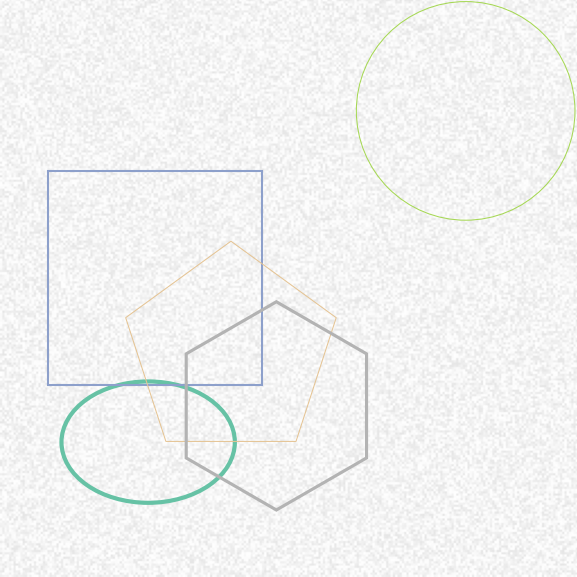[{"shape": "oval", "thickness": 2, "radius": 0.75, "center": [0.257, 0.234]}, {"shape": "square", "thickness": 1, "radius": 0.92, "center": [0.269, 0.518]}, {"shape": "circle", "thickness": 0.5, "radius": 0.95, "center": [0.806, 0.807]}, {"shape": "pentagon", "thickness": 0.5, "radius": 0.96, "center": [0.4, 0.39]}, {"shape": "hexagon", "thickness": 1.5, "radius": 0.9, "center": [0.479, 0.296]}]